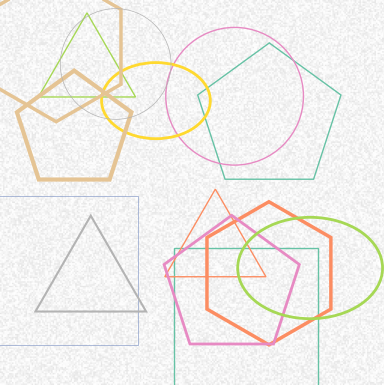[{"shape": "pentagon", "thickness": 1, "radius": 0.98, "center": [0.7, 0.693]}, {"shape": "square", "thickness": 1, "radius": 0.93, "center": [0.639, 0.169]}, {"shape": "hexagon", "thickness": 2.5, "radius": 0.93, "center": [0.698, 0.29]}, {"shape": "triangle", "thickness": 1, "radius": 0.76, "center": [0.559, 0.357]}, {"shape": "square", "thickness": 0.5, "radius": 0.97, "center": [0.165, 0.298]}, {"shape": "circle", "thickness": 1, "radius": 0.89, "center": [0.609, 0.75]}, {"shape": "pentagon", "thickness": 2, "radius": 0.92, "center": [0.602, 0.256]}, {"shape": "triangle", "thickness": 1, "radius": 0.73, "center": [0.226, 0.821]}, {"shape": "oval", "thickness": 2, "radius": 0.94, "center": [0.806, 0.304]}, {"shape": "oval", "thickness": 2, "radius": 0.71, "center": [0.405, 0.739]}, {"shape": "hexagon", "thickness": 2.5, "radius": 0.97, "center": [0.146, 0.878]}, {"shape": "pentagon", "thickness": 3, "radius": 0.78, "center": [0.193, 0.66]}, {"shape": "triangle", "thickness": 1.5, "radius": 0.83, "center": [0.236, 0.274]}, {"shape": "circle", "thickness": 0.5, "radius": 0.72, "center": [0.3, 0.834]}]